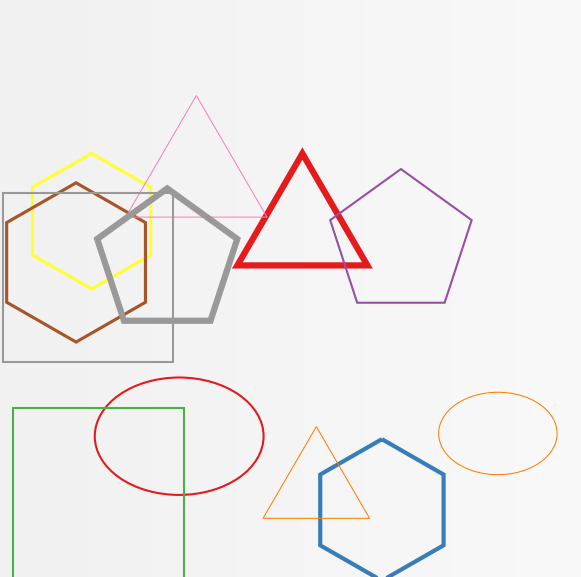[{"shape": "triangle", "thickness": 3, "radius": 0.65, "center": [0.52, 0.604]}, {"shape": "oval", "thickness": 1, "radius": 0.73, "center": [0.308, 0.244]}, {"shape": "hexagon", "thickness": 2, "radius": 0.61, "center": [0.657, 0.116]}, {"shape": "square", "thickness": 1, "radius": 0.74, "center": [0.169, 0.146]}, {"shape": "pentagon", "thickness": 1, "radius": 0.64, "center": [0.69, 0.578]}, {"shape": "oval", "thickness": 0.5, "radius": 0.51, "center": [0.857, 0.249]}, {"shape": "triangle", "thickness": 0.5, "radius": 0.53, "center": [0.544, 0.155]}, {"shape": "hexagon", "thickness": 1.5, "radius": 0.59, "center": [0.158, 0.616]}, {"shape": "hexagon", "thickness": 1.5, "radius": 0.69, "center": [0.131, 0.545]}, {"shape": "triangle", "thickness": 0.5, "radius": 0.7, "center": [0.338, 0.693]}, {"shape": "square", "thickness": 1, "radius": 0.73, "center": [0.151, 0.519]}, {"shape": "pentagon", "thickness": 3, "radius": 0.63, "center": [0.288, 0.546]}]